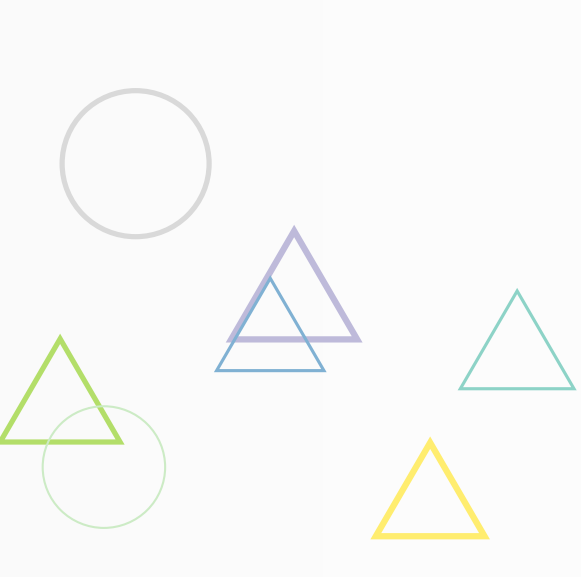[{"shape": "triangle", "thickness": 1.5, "radius": 0.56, "center": [0.89, 0.382]}, {"shape": "triangle", "thickness": 3, "radius": 0.63, "center": [0.506, 0.474]}, {"shape": "triangle", "thickness": 1.5, "radius": 0.53, "center": [0.465, 0.411]}, {"shape": "triangle", "thickness": 2.5, "radius": 0.6, "center": [0.103, 0.293]}, {"shape": "circle", "thickness": 2.5, "radius": 0.63, "center": [0.233, 0.716]}, {"shape": "circle", "thickness": 1, "radius": 0.53, "center": [0.179, 0.19]}, {"shape": "triangle", "thickness": 3, "radius": 0.54, "center": [0.74, 0.125]}]